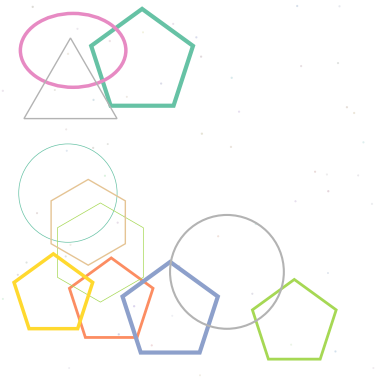[{"shape": "circle", "thickness": 0.5, "radius": 0.64, "center": [0.176, 0.498]}, {"shape": "pentagon", "thickness": 3, "radius": 0.7, "center": [0.369, 0.838]}, {"shape": "pentagon", "thickness": 2, "radius": 0.57, "center": [0.289, 0.216]}, {"shape": "pentagon", "thickness": 3, "radius": 0.65, "center": [0.442, 0.19]}, {"shape": "oval", "thickness": 2.5, "radius": 0.69, "center": [0.19, 0.869]}, {"shape": "pentagon", "thickness": 2, "radius": 0.57, "center": [0.764, 0.16]}, {"shape": "hexagon", "thickness": 0.5, "radius": 0.64, "center": [0.261, 0.344]}, {"shape": "pentagon", "thickness": 2.5, "radius": 0.54, "center": [0.139, 0.233]}, {"shape": "hexagon", "thickness": 1, "radius": 0.56, "center": [0.229, 0.423]}, {"shape": "triangle", "thickness": 1, "radius": 0.7, "center": [0.183, 0.762]}, {"shape": "circle", "thickness": 1.5, "radius": 0.74, "center": [0.589, 0.294]}]